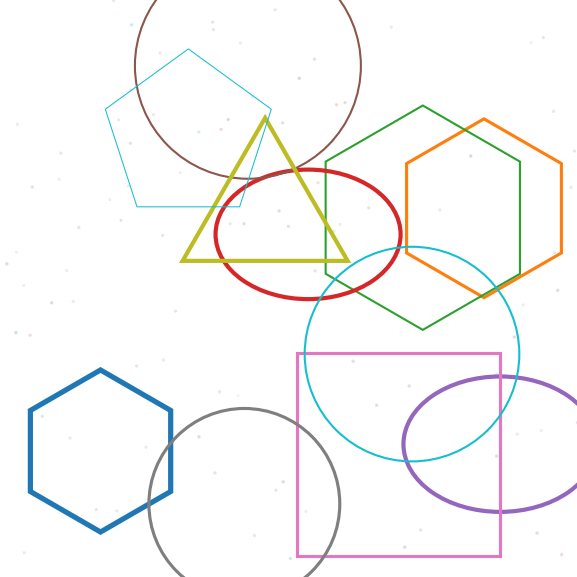[{"shape": "hexagon", "thickness": 2.5, "radius": 0.7, "center": [0.174, 0.218]}, {"shape": "hexagon", "thickness": 1.5, "radius": 0.77, "center": [0.838, 0.639]}, {"shape": "hexagon", "thickness": 1, "radius": 0.97, "center": [0.732, 0.622]}, {"shape": "oval", "thickness": 2, "radius": 0.8, "center": [0.533, 0.593]}, {"shape": "oval", "thickness": 2, "radius": 0.84, "center": [0.866, 0.23]}, {"shape": "circle", "thickness": 1, "radius": 0.98, "center": [0.429, 0.885]}, {"shape": "square", "thickness": 1.5, "radius": 0.88, "center": [0.69, 0.212]}, {"shape": "circle", "thickness": 1.5, "radius": 0.83, "center": [0.423, 0.127]}, {"shape": "triangle", "thickness": 2, "radius": 0.82, "center": [0.459, 0.63]}, {"shape": "pentagon", "thickness": 0.5, "radius": 0.76, "center": [0.326, 0.763]}, {"shape": "circle", "thickness": 1, "radius": 0.93, "center": [0.713, 0.386]}]